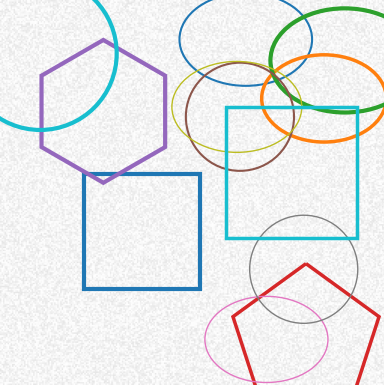[{"shape": "oval", "thickness": 1.5, "radius": 0.86, "center": [0.638, 0.898]}, {"shape": "square", "thickness": 3, "radius": 0.75, "center": [0.369, 0.398]}, {"shape": "oval", "thickness": 2.5, "radius": 0.81, "center": [0.841, 0.744]}, {"shape": "oval", "thickness": 3, "radius": 0.97, "center": [0.896, 0.843]}, {"shape": "pentagon", "thickness": 2.5, "radius": 1.0, "center": [0.795, 0.116]}, {"shape": "hexagon", "thickness": 3, "radius": 0.93, "center": [0.268, 0.711]}, {"shape": "circle", "thickness": 1.5, "radius": 0.7, "center": [0.623, 0.697]}, {"shape": "oval", "thickness": 1, "radius": 0.8, "center": [0.692, 0.118]}, {"shape": "circle", "thickness": 1, "radius": 0.7, "center": [0.789, 0.301]}, {"shape": "oval", "thickness": 1, "radius": 0.84, "center": [0.615, 0.722]}, {"shape": "square", "thickness": 2.5, "radius": 0.85, "center": [0.757, 0.553]}, {"shape": "circle", "thickness": 3, "radius": 0.99, "center": [0.105, 0.861]}]